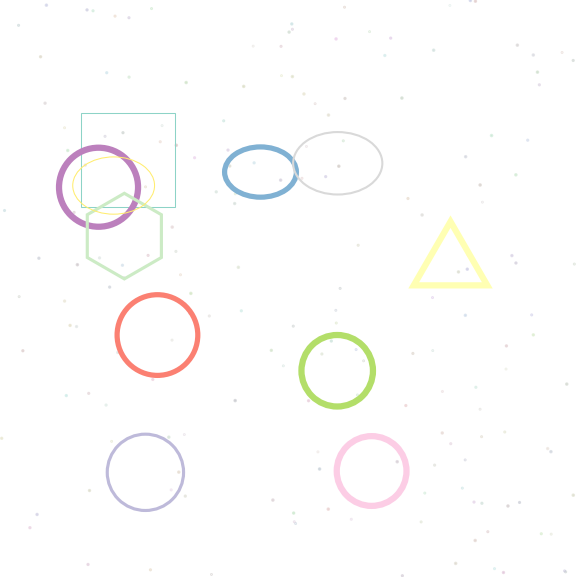[{"shape": "square", "thickness": 0.5, "radius": 0.4, "center": [0.222, 0.722]}, {"shape": "triangle", "thickness": 3, "radius": 0.37, "center": [0.78, 0.542]}, {"shape": "circle", "thickness": 1.5, "radius": 0.33, "center": [0.252, 0.181]}, {"shape": "circle", "thickness": 2.5, "radius": 0.35, "center": [0.273, 0.419]}, {"shape": "oval", "thickness": 2.5, "radius": 0.31, "center": [0.451, 0.701]}, {"shape": "circle", "thickness": 3, "radius": 0.31, "center": [0.584, 0.357]}, {"shape": "circle", "thickness": 3, "radius": 0.3, "center": [0.644, 0.184]}, {"shape": "oval", "thickness": 1, "radius": 0.39, "center": [0.585, 0.716]}, {"shape": "circle", "thickness": 3, "radius": 0.34, "center": [0.171, 0.675]}, {"shape": "hexagon", "thickness": 1.5, "radius": 0.37, "center": [0.215, 0.59]}, {"shape": "oval", "thickness": 0.5, "radius": 0.35, "center": [0.197, 0.678]}]